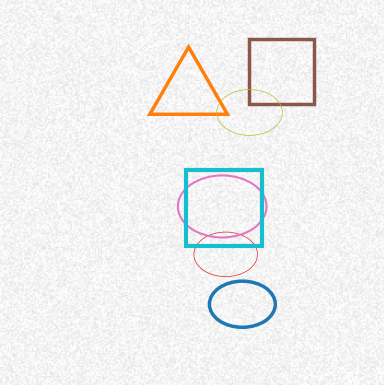[{"shape": "oval", "thickness": 2.5, "radius": 0.43, "center": [0.63, 0.21]}, {"shape": "triangle", "thickness": 2.5, "radius": 0.58, "center": [0.49, 0.761]}, {"shape": "oval", "thickness": 0.5, "radius": 0.41, "center": [0.586, 0.339]}, {"shape": "square", "thickness": 2.5, "radius": 0.42, "center": [0.732, 0.814]}, {"shape": "oval", "thickness": 1.5, "radius": 0.58, "center": [0.577, 0.464]}, {"shape": "oval", "thickness": 0.5, "radius": 0.43, "center": [0.648, 0.708]}, {"shape": "square", "thickness": 3, "radius": 0.49, "center": [0.582, 0.46]}]